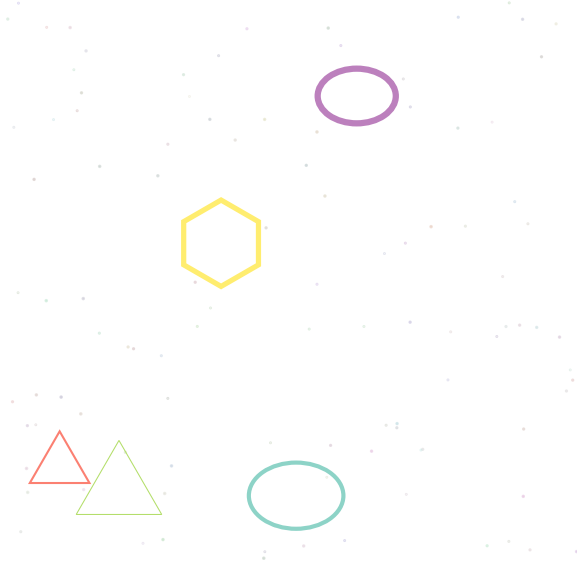[{"shape": "oval", "thickness": 2, "radius": 0.41, "center": [0.513, 0.141]}, {"shape": "triangle", "thickness": 1, "radius": 0.3, "center": [0.103, 0.193]}, {"shape": "triangle", "thickness": 0.5, "radius": 0.43, "center": [0.206, 0.151]}, {"shape": "oval", "thickness": 3, "radius": 0.34, "center": [0.618, 0.833]}, {"shape": "hexagon", "thickness": 2.5, "radius": 0.37, "center": [0.383, 0.578]}]